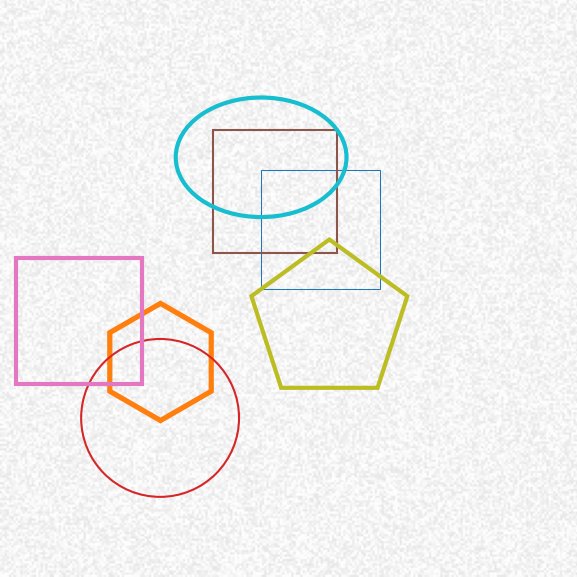[{"shape": "square", "thickness": 0.5, "radius": 0.51, "center": [0.555, 0.602]}, {"shape": "hexagon", "thickness": 2.5, "radius": 0.51, "center": [0.278, 0.372]}, {"shape": "circle", "thickness": 1, "radius": 0.68, "center": [0.277, 0.275]}, {"shape": "square", "thickness": 1, "radius": 0.53, "center": [0.476, 0.668]}, {"shape": "square", "thickness": 2, "radius": 0.55, "center": [0.137, 0.443]}, {"shape": "pentagon", "thickness": 2, "radius": 0.71, "center": [0.57, 0.442]}, {"shape": "oval", "thickness": 2, "radius": 0.74, "center": [0.452, 0.727]}]